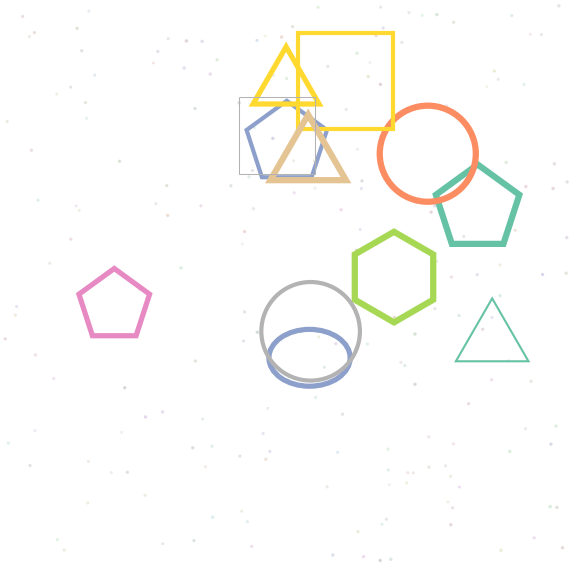[{"shape": "pentagon", "thickness": 3, "radius": 0.38, "center": [0.827, 0.638]}, {"shape": "triangle", "thickness": 1, "radius": 0.36, "center": [0.852, 0.41]}, {"shape": "circle", "thickness": 3, "radius": 0.42, "center": [0.741, 0.733]}, {"shape": "oval", "thickness": 2.5, "radius": 0.35, "center": [0.536, 0.38]}, {"shape": "pentagon", "thickness": 2, "radius": 0.37, "center": [0.497, 0.751]}, {"shape": "pentagon", "thickness": 2.5, "radius": 0.32, "center": [0.198, 0.47]}, {"shape": "hexagon", "thickness": 3, "radius": 0.39, "center": [0.682, 0.519]}, {"shape": "square", "thickness": 2, "radius": 0.41, "center": [0.598, 0.859]}, {"shape": "triangle", "thickness": 2.5, "radius": 0.33, "center": [0.495, 0.852]}, {"shape": "triangle", "thickness": 3, "radius": 0.38, "center": [0.534, 0.725]}, {"shape": "square", "thickness": 0.5, "radius": 0.33, "center": [0.48, 0.765]}, {"shape": "circle", "thickness": 2, "radius": 0.43, "center": [0.538, 0.425]}]